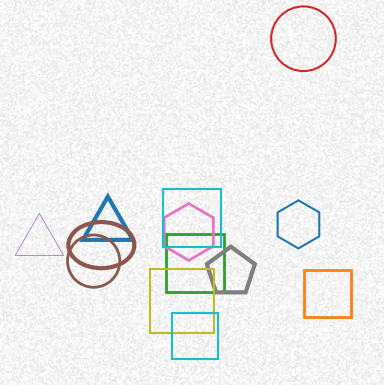[{"shape": "hexagon", "thickness": 1.5, "radius": 0.31, "center": [0.775, 0.417]}, {"shape": "triangle", "thickness": 3, "radius": 0.37, "center": [0.28, 0.414]}, {"shape": "square", "thickness": 2, "radius": 0.3, "center": [0.85, 0.238]}, {"shape": "square", "thickness": 2, "radius": 0.38, "center": [0.507, 0.318]}, {"shape": "circle", "thickness": 1.5, "radius": 0.42, "center": [0.788, 0.899]}, {"shape": "triangle", "thickness": 0.5, "radius": 0.36, "center": [0.102, 0.373]}, {"shape": "oval", "thickness": 3, "radius": 0.43, "center": [0.263, 0.363]}, {"shape": "circle", "thickness": 2, "radius": 0.34, "center": [0.243, 0.322]}, {"shape": "hexagon", "thickness": 2, "radius": 0.37, "center": [0.49, 0.398]}, {"shape": "pentagon", "thickness": 3, "radius": 0.33, "center": [0.6, 0.294]}, {"shape": "square", "thickness": 1.5, "radius": 0.42, "center": [0.473, 0.218]}, {"shape": "square", "thickness": 1.5, "radius": 0.3, "center": [0.506, 0.127]}, {"shape": "square", "thickness": 1.5, "radius": 0.37, "center": [0.499, 0.433]}]